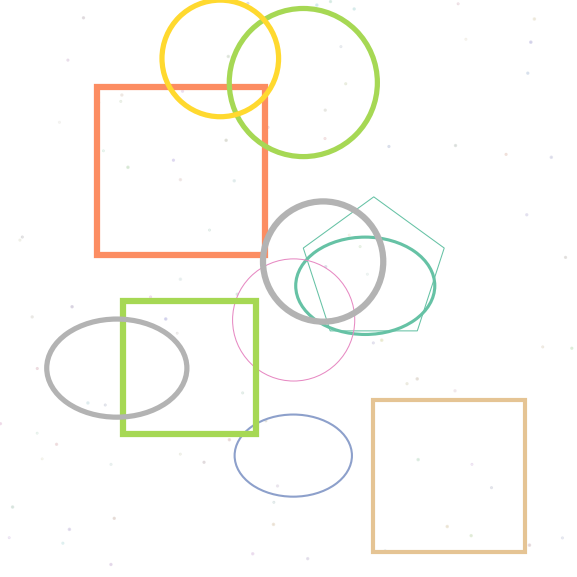[{"shape": "oval", "thickness": 1.5, "radius": 0.6, "center": [0.632, 0.504]}, {"shape": "pentagon", "thickness": 0.5, "radius": 0.64, "center": [0.647, 0.53]}, {"shape": "square", "thickness": 3, "radius": 0.73, "center": [0.314, 0.703]}, {"shape": "oval", "thickness": 1, "radius": 0.51, "center": [0.508, 0.21]}, {"shape": "circle", "thickness": 0.5, "radius": 0.53, "center": [0.508, 0.445]}, {"shape": "square", "thickness": 3, "radius": 0.58, "center": [0.327, 0.363]}, {"shape": "circle", "thickness": 2.5, "radius": 0.64, "center": [0.525, 0.856]}, {"shape": "circle", "thickness": 2.5, "radius": 0.5, "center": [0.381, 0.898]}, {"shape": "square", "thickness": 2, "radius": 0.66, "center": [0.778, 0.175]}, {"shape": "oval", "thickness": 2.5, "radius": 0.61, "center": [0.202, 0.362]}, {"shape": "circle", "thickness": 3, "radius": 0.52, "center": [0.56, 0.546]}]